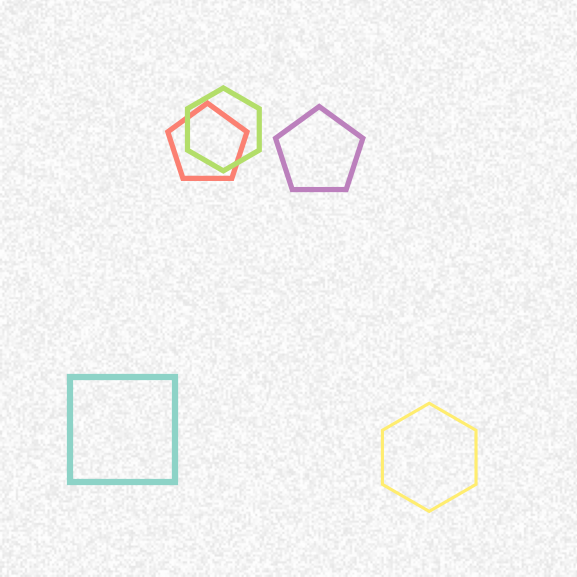[{"shape": "square", "thickness": 3, "radius": 0.46, "center": [0.212, 0.255]}, {"shape": "pentagon", "thickness": 2.5, "radius": 0.36, "center": [0.359, 0.749]}, {"shape": "hexagon", "thickness": 2.5, "radius": 0.36, "center": [0.387, 0.775]}, {"shape": "pentagon", "thickness": 2.5, "radius": 0.4, "center": [0.553, 0.735]}, {"shape": "hexagon", "thickness": 1.5, "radius": 0.47, "center": [0.743, 0.207]}]